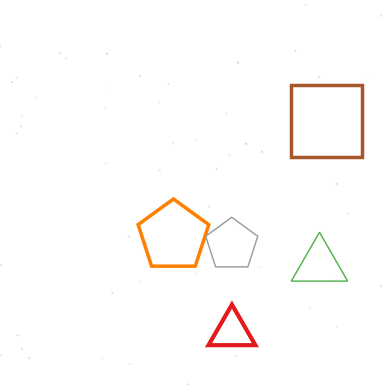[{"shape": "triangle", "thickness": 3, "radius": 0.35, "center": [0.602, 0.139]}, {"shape": "triangle", "thickness": 1, "radius": 0.42, "center": [0.83, 0.312]}, {"shape": "pentagon", "thickness": 2.5, "radius": 0.48, "center": [0.451, 0.387]}, {"shape": "square", "thickness": 2.5, "radius": 0.46, "center": [0.848, 0.686]}, {"shape": "pentagon", "thickness": 1, "radius": 0.36, "center": [0.602, 0.364]}]